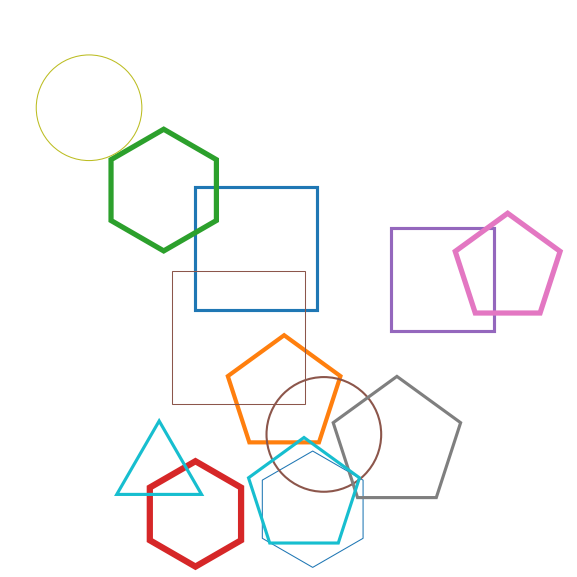[{"shape": "hexagon", "thickness": 0.5, "radius": 0.5, "center": [0.541, 0.117]}, {"shape": "square", "thickness": 1.5, "radius": 0.53, "center": [0.443, 0.569]}, {"shape": "pentagon", "thickness": 2, "radius": 0.51, "center": [0.492, 0.316]}, {"shape": "hexagon", "thickness": 2.5, "radius": 0.53, "center": [0.283, 0.67]}, {"shape": "hexagon", "thickness": 3, "radius": 0.46, "center": [0.338, 0.109]}, {"shape": "square", "thickness": 1.5, "radius": 0.45, "center": [0.766, 0.515]}, {"shape": "square", "thickness": 0.5, "radius": 0.58, "center": [0.414, 0.415]}, {"shape": "circle", "thickness": 1, "radius": 0.5, "center": [0.561, 0.247]}, {"shape": "pentagon", "thickness": 2.5, "radius": 0.48, "center": [0.879, 0.534]}, {"shape": "pentagon", "thickness": 1.5, "radius": 0.58, "center": [0.687, 0.231]}, {"shape": "circle", "thickness": 0.5, "radius": 0.46, "center": [0.154, 0.813]}, {"shape": "pentagon", "thickness": 1.5, "radius": 0.5, "center": [0.526, 0.141]}, {"shape": "triangle", "thickness": 1.5, "radius": 0.42, "center": [0.276, 0.185]}]